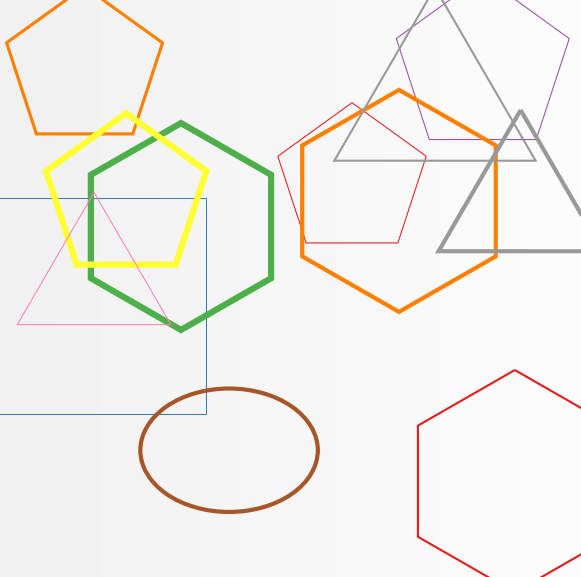[{"shape": "hexagon", "thickness": 1, "radius": 0.96, "center": [0.886, 0.166]}, {"shape": "pentagon", "thickness": 0.5, "radius": 0.67, "center": [0.606, 0.687]}, {"shape": "square", "thickness": 0.5, "radius": 0.93, "center": [0.168, 0.469]}, {"shape": "hexagon", "thickness": 3, "radius": 0.9, "center": [0.311, 0.607]}, {"shape": "pentagon", "thickness": 0.5, "radius": 0.78, "center": [0.831, 0.884]}, {"shape": "hexagon", "thickness": 2, "radius": 0.96, "center": [0.686, 0.651]}, {"shape": "pentagon", "thickness": 1.5, "radius": 0.71, "center": [0.145, 0.881]}, {"shape": "pentagon", "thickness": 3, "radius": 0.72, "center": [0.217, 0.658]}, {"shape": "oval", "thickness": 2, "radius": 0.76, "center": [0.394, 0.22]}, {"shape": "triangle", "thickness": 0.5, "radius": 0.76, "center": [0.162, 0.513]}, {"shape": "triangle", "thickness": 1, "radius": 1.0, "center": [0.748, 0.821]}, {"shape": "triangle", "thickness": 2, "radius": 0.81, "center": [0.896, 0.646]}]